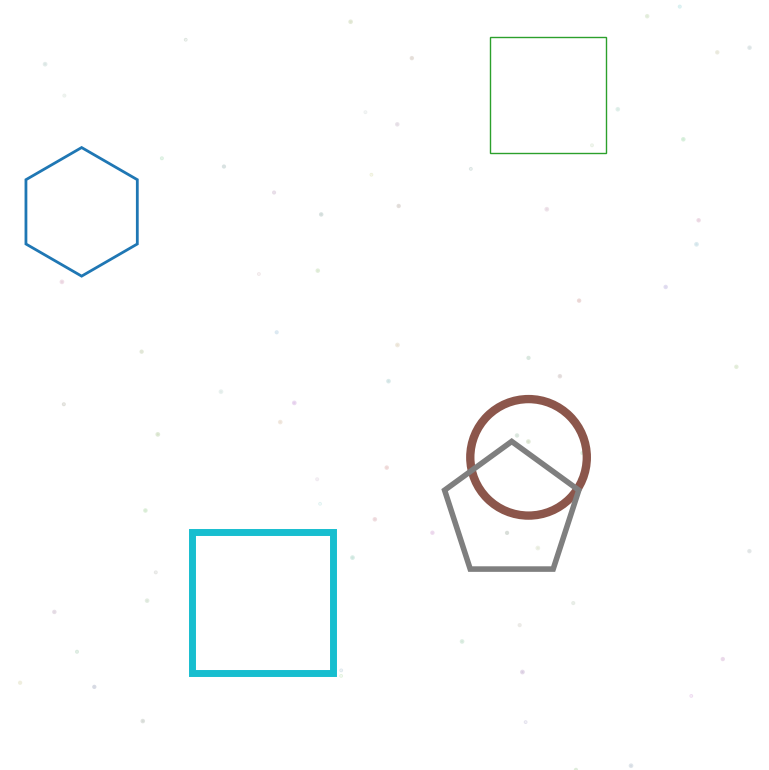[{"shape": "hexagon", "thickness": 1, "radius": 0.42, "center": [0.106, 0.725]}, {"shape": "square", "thickness": 0.5, "radius": 0.38, "center": [0.711, 0.876]}, {"shape": "circle", "thickness": 3, "radius": 0.38, "center": [0.686, 0.406]}, {"shape": "pentagon", "thickness": 2, "radius": 0.46, "center": [0.665, 0.335]}, {"shape": "square", "thickness": 2.5, "radius": 0.46, "center": [0.341, 0.218]}]